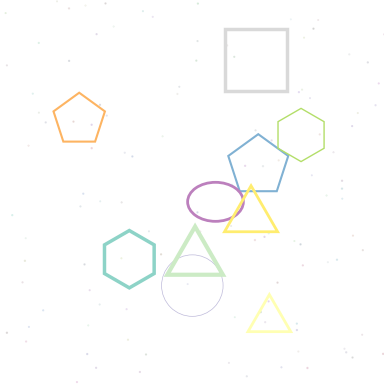[{"shape": "hexagon", "thickness": 2.5, "radius": 0.37, "center": [0.336, 0.327]}, {"shape": "triangle", "thickness": 2, "radius": 0.32, "center": [0.7, 0.171]}, {"shape": "circle", "thickness": 0.5, "radius": 0.4, "center": [0.5, 0.258]}, {"shape": "pentagon", "thickness": 1.5, "radius": 0.41, "center": [0.671, 0.57]}, {"shape": "pentagon", "thickness": 1.5, "radius": 0.35, "center": [0.206, 0.689]}, {"shape": "hexagon", "thickness": 1, "radius": 0.35, "center": [0.782, 0.649]}, {"shape": "square", "thickness": 2.5, "radius": 0.4, "center": [0.664, 0.843]}, {"shape": "oval", "thickness": 2, "radius": 0.36, "center": [0.56, 0.476]}, {"shape": "triangle", "thickness": 3, "radius": 0.42, "center": [0.507, 0.328]}, {"shape": "triangle", "thickness": 2, "radius": 0.4, "center": [0.652, 0.438]}]